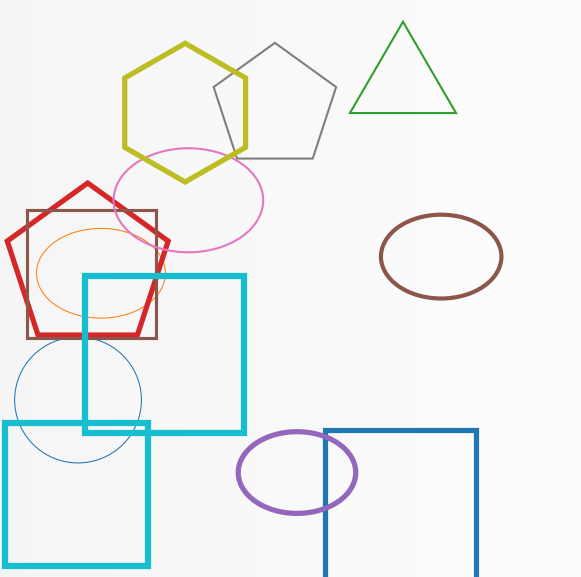[{"shape": "circle", "thickness": 0.5, "radius": 0.55, "center": [0.134, 0.307]}, {"shape": "square", "thickness": 2.5, "radius": 0.65, "center": [0.688, 0.124]}, {"shape": "oval", "thickness": 0.5, "radius": 0.55, "center": [0.174, 0.526]}, {"shape": "triangle", "thickness": 1, "radius": 0.53, "center": [0.693, 0.856]}, {"shape": "pentagon", "thickness": 2.5, "radius": 0.73, "center": [0.151, 0.537]}, {"shape": "oval", "thickness": 2.5, "radius": 0.51, "center": [0.511, 0.181]}, {"shape": "oval", "thickness": 2, "radius": 0.52, "center": [0.759, 0.555]}, {"shape": "square", "thickness": 1.5, "radius": 0.56, "center": [0.158, 0.524]}, {"shape": "oval", "thickness": 1, "radius": 0.64, "center": [0.324, 0.652]}, {"shape": "pentagon", "thickness": 1, "radius": 0.55, "center": [0.473, 0.814]}, {"shape": "hexagon", "thickness": 2.5, "radius": 0.6, "center": [0.319, 0.804]}, {"shape": "square", "thickness": 3, "radius": 0.62, "center": [0.131, 0.143]}, {"shape": "square", "thickness": 3, "radius": 0.68, "center": [0.283, 0.385]}]